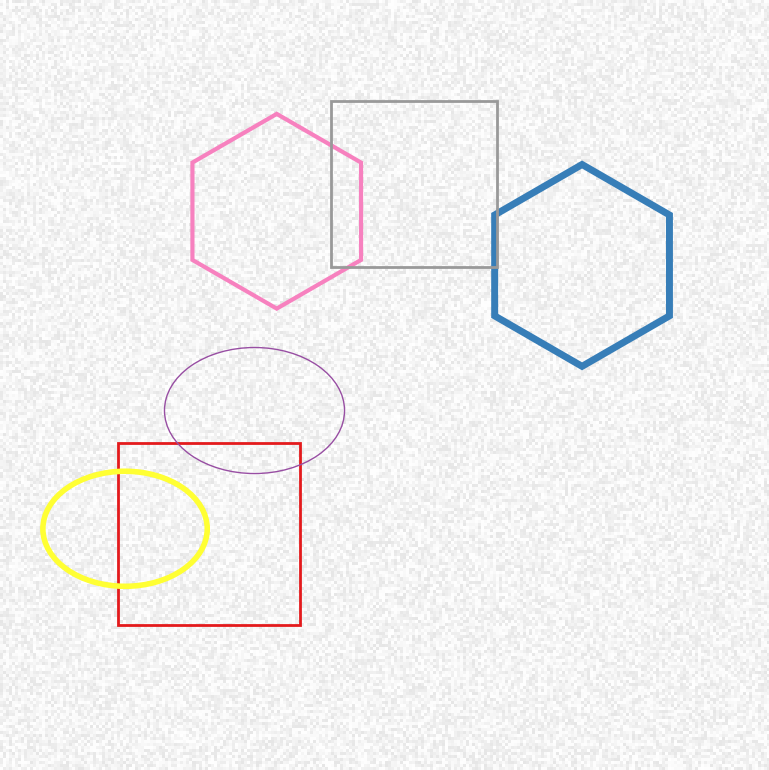[{"shape": "square", "thickness": 1, "radius": 0.59, "center": [0.271, 0.306]}, {"shape": "hexagon", "thickness": 2.5, "radius": 0.66, "center": [0.756, 0.655]}, {"shape": "oval", "thickness": 0.5, "radius": 0.58, "center": [0.331, 0.467]}, {"shape": "oval", "thickness": 2, "radius": 0.53, "center": [0.162, 0.313]}, {"shape": "hexagon", "thickness": 1.5, "radius": 0.63, "center": [0.359, 0.726]}, {"shape": "square", "thickness": 1, "radius": 0.54, "center": [0.538, 0.761]}]